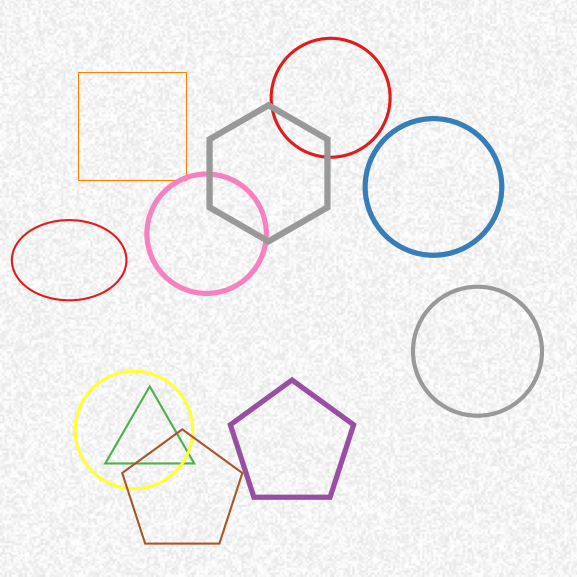[{"shape": "oval", "thickness": 1, "radius": 0.5, "center": [0.12, 0.549]}, {"shape": "circle", "thickness": 1.5, "radius": 0.51, "center": [0.573, 0.83]}, {"shape": "circle", "thickness": 2.5, "radius": 0.59, "center": [0.751, 0.675]}, {"shape": "triangle", "thickness": 1, "radius": 0.44, "center": [0.259, 0.241]}, {"shape": "pentagon", "thickness": 2.5, "radius": 0.56, "center": [0.506, 0.229]}, {"shape": "square", "thickness": 0.5, "radius": 0.47, "center": [0.228, 0.781]}, {"shape": "circle", "thickness": 1.5, "radius": 0.51, "center": [0.232, 0.255]}, {"shape": "pentagon", "thickness": 1, "radius": 0.55, "center": [0.316, 0.146]}, {"shape": "circle", "thickness": 2.5, "radius": 0.52, "center": [0.358, 0.594]}, {"shape": "hexagon", "thickness": 3, "radius": 0.59, "center": [0.465, 0.699]}, {"shape": "circle", "thickness": 2, "radius": 0.56, "center": [0.827, 0.391]}]